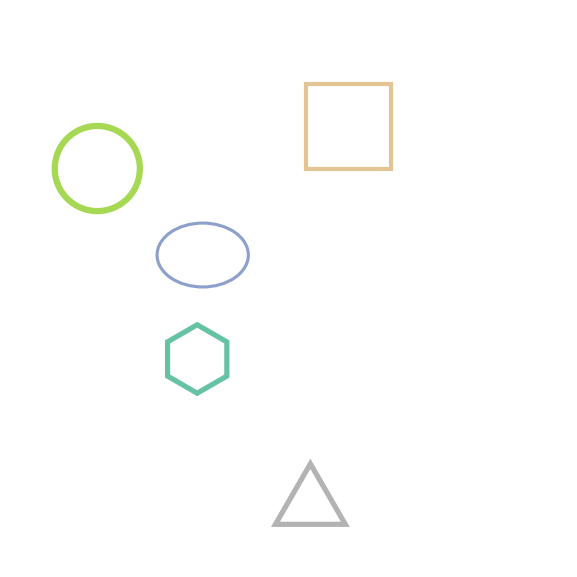[{"shape": "hexagon", "thickness": 2.5, "radius": 0.3, "center": [0.341, 0.378]}, {"shape": "oval", "thickness": 1.5, "radius": 0.4, "center": [0.351, 0.558]}, {"shape": "circle", "thickness": 3, "radius": 0.37, "center": [0.168, 0.707]}, {"shape": "square", "thickness": 2, "radius": 0.37, "center": [0.603, 0.78]}, {"shape": "triangle", "thickness": 2.5, "radius": 0.35, "center": [0.537, 0.126]}]